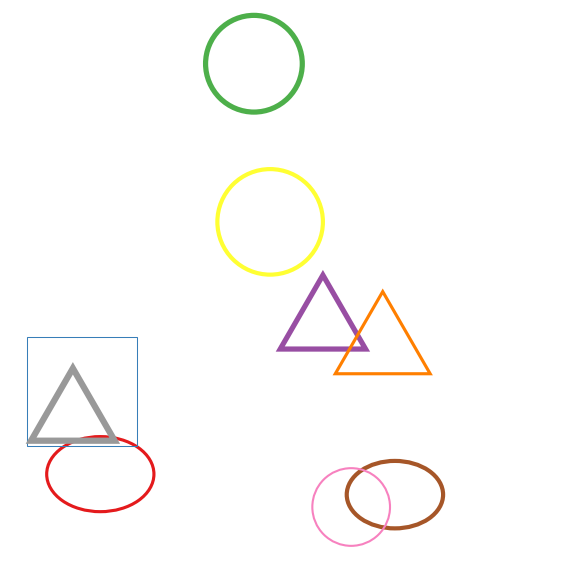[{"shape": "oval", "thickness": 1.5, "radius": 0.46, "center": [0.174, 0.178]}, {"shape": "square", "thickness": 0.5, "radius": 0.48, "center": [0.141, 0.321]}, {"shape": "circle", "thickness": 2.5, "radius": 0.42, "center": [0.44, 0.889]}, {"shape": "triangle", "thickness": 2.5, "radius": 0.43, "center": [0.559, 0.437]}, {"shape": "triangle", "thickness": 1.5, "radius": 0.47, "center": [0.663, 0.399]}, {"shape": "circle", "thickness": 2, "radius": 0.46, "center": [0.468, 0.615]}, {"shape": "oval", "thickness": 2, "radius": 0.42, "center": [0.684, 0.143]}, {"shape": "circle", "thickness": 1, "radius": 0.34, "center": [0.608, 0.121]}, {"shape": "triangle", "thickness": 3, "radius": 0.42, "center": [0.126, 0.278]}]